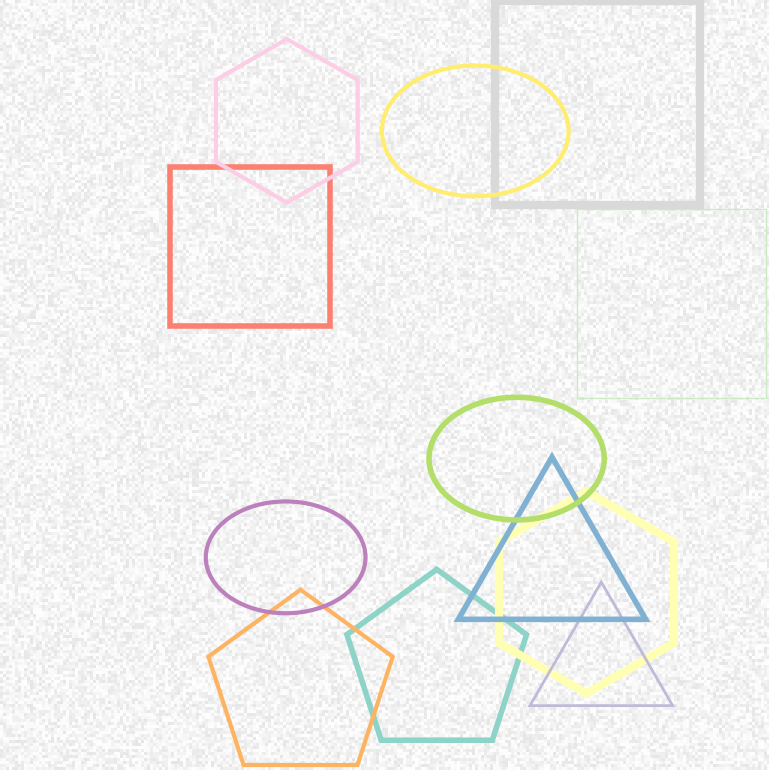[{"shape": "pentagon", "thickness": 2, "radius": 0.61, "center": [0.567, 0.138]}, {"shape": "hexagon", "thickness": 3, "radius": 0.66, "center": [0.762, 0.231]}, {"shape": "triangle", "thickness": 1, "radius": 0.53, "center": [0.781, 0.137]}, {"shape": "square", "thickness": 2, "radius": 0.52, "center": [0.325, 0.679]}, {"shape": "triangle", "thickness": 2, "radius": 0.7, "center": [0.717, 0.266]}, {"shape": "pentagon", "thickness": 1.5, "radius": 0.63, "center": [0.39, 0.108]}, {"shape": "oval", "thickness": 2, "radius": 0.57, "center": [0.671, 0.404]}, {"shape": "hexagon", "thickness": 1.5, "radius": 0.53, "center": [0.373, 0.843]}, {"shape": "square", "thickness": 3, "radius": 0.66, "center": [0.776, 0.866]}, {"shape": "oval", "thickness": 1.5, "radius": 0.52, "center": [0.371, 0.276]}, {"shape": "square", "thickness": 0.5, "radius": 0.61, "center": [0.872, 0.606]}, {"shape": "oval", "thickness": 1.5, "radius": 0.61, "center": [0.617, 0.83]}]